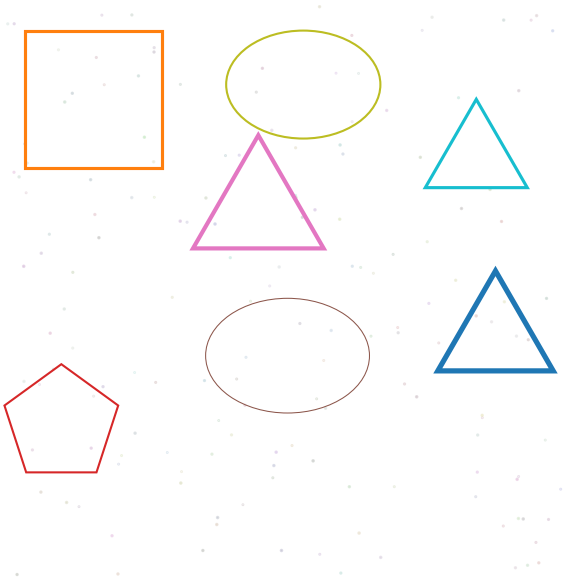[{"shape": "triangle", "thickness": 2.5, "radius": 0.58, "center": [0.858, 0.415]}, {"shape": "square", "thickness": 1.5, "radius": 0.59, "center": [0.161, 0.827]}, {"shape": "pentagon", "thickness": 1, "radius": 0.52, "center": [0.106, 0.265]}, {"shape": "oval", "thickness": 0.5, "radius": 0.71, "center": [0.498, 0.383]}, {"shape": "triangle", "thickness": 2, "radius": 0.65, "center": [0.447, 0.634]}, {"shape": "oval", "thickness": 1, "radius": 0.67, "center": [0.525, 0.853]}, {"shape": "triangle", "thickness": 1.5, "radius": 0.51, "center": [0.825, 0.725]}]